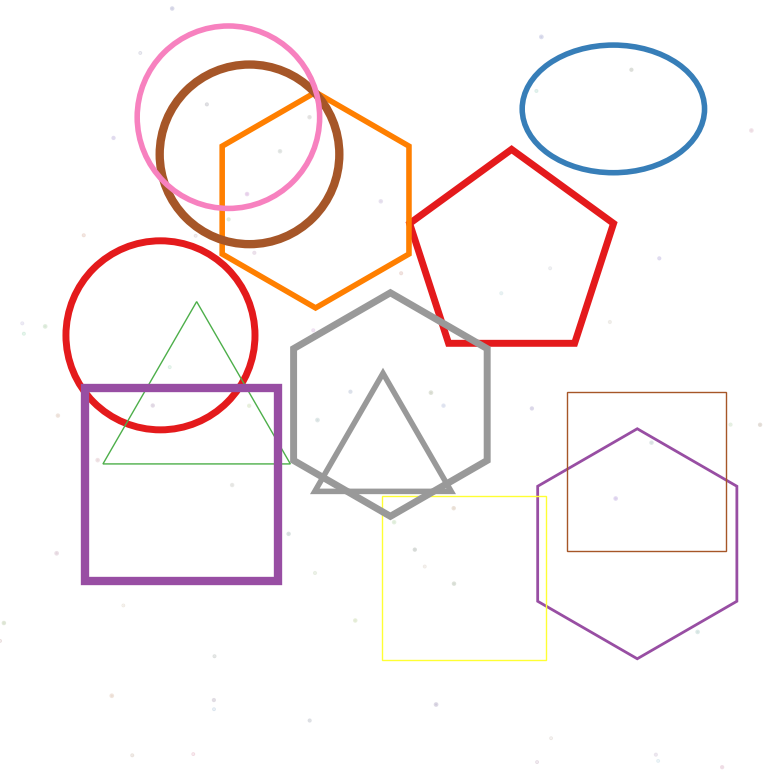[{"shape": "pentagon", "thickness": 2.5, "radius": 0.7, "center": [0.664, 0.667]}, {"shape": "circle", "thickness": 2.5, "radius": 0.61, "center": [0.208, 0.565]}, {"shape": "oval", "thickness": 2, "radius": 0.59, "center": [0.797, 0.859]}, {"shape": "triangle", "thickness": 0.5, "radius": 0.7, "center": [0.255, 0.468]}, {"shape": "hexagon", "thickness": 1, "radius": 0.75, "center": [0.828, 0.294]}, {"shape": "square", "thickness": 3, "radius": 0.63, "center": [0.236, 0.371]}, {"shape": "hexagon", "thickness": 2, "radius": 0.7, "center": [0.41, 0.74]}, {"shape": "square", "thickness": 0.5, "radius": 0.53, "center": [0.603, 0.25]}, {"shape": "square", "thickness": 0.5, "radius": 0.52, "center": [0.839, 0.387]}, {"shape": "circle", "thickness": 3, "radius": 0.58, "center": [0.324, 0.8]}, {"shape": "circle", "thickness": 2, "radius": 0.59, "center": [0.297, 0.848]}, {"shape": "triangle", "thickness": 2, "radius": 0.51, "center": [0.497, 0.413]}, {"shape": "hexagon", "thickness": 2.5, "radius": 0.73, "center": [0.507, 0.475]}]